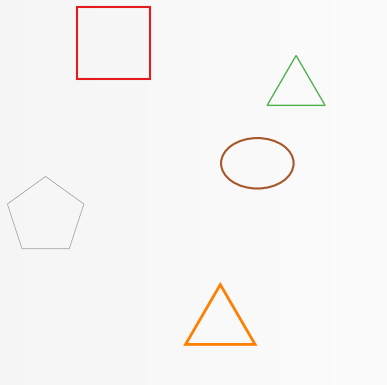[{"shape": "square", "thickness": 1.5, "radius": 0.47, "center": [0.293, 0.888]}, {"shape": "triangle", "thickness": 1, "radius": 0.43, "center": [0.764, 0.769]}, {"shape": "triangle", "thickness": 2, "radius": 0.52, "center": [0.569, 0.157]}, {"shape": "oval", "thickness": 1.5, "radius": 0.47, "center": [0.664, 0.576]}, {"shape": "pentagon", "thickness": 0.5, "radius": 0.52, "center": [0.118, 0.438]}]